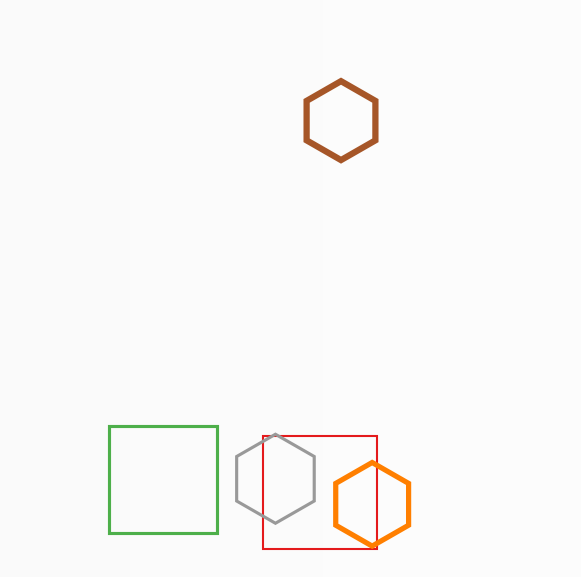[{"shape": "square", "thickness": 1, "radius": 0.49, "center": [0.55, 0.147]}, {"shape": "square", "thickness": 1.5, "radius": 0.46, "center": [0.28, 0.169]}, {"shape": "hexagon", "thickness": 2.5, "radius": 0.36, "center": [0.64, 0.126]}, {"shape": "hexagon", "thickness": 3, "radius": 0.34, "center": [0.587, 0.79]}, {"shape": "hexagon", "thickness": 1.5, "radius": 0.39, "center": [0.474, 0.17]}]